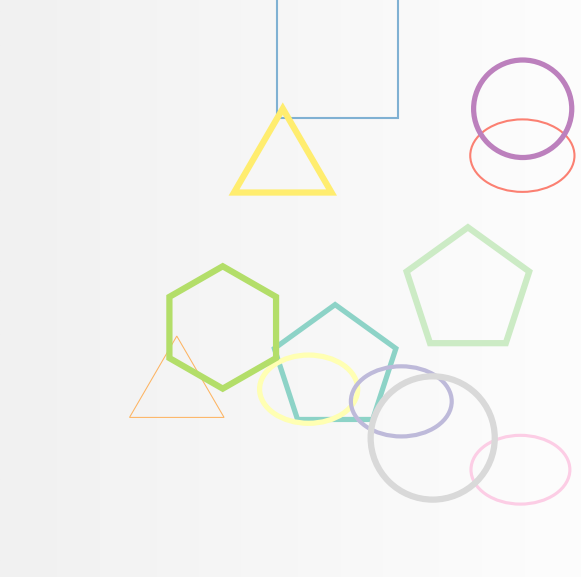[{"shape": "pentagon", "thickness": 2.5, "radius": 0.55, "center": [0.577, 0.362]}, {"shape": "oval", "thickness": 2.5, "radius": 0.42, "center": [0.531, 0.325]}, {"shape": "oval", "thickness": 2, "radius": 0.43, "center": [0.69, 0.304]}, {"shape": "oval", "thickness": 1, "radius": 0.45, "center": [0.899, 0.73]}, {"shape": "square", "thickness": 1, "radius": 0.52, "center": [0.58, 0.898]}, {"shape": "triangle", "thickness": 0.5, "radius": 0.47, "center": [0.304, 0.323]}, {"shape": "hexagon", "thickness": 3, "radius": 0.53, "center": [0.383, 0.432]}, {"shape": "oval", "thickness": 1.5, "radius": 0.43, "center": [0.895, 0.186]}, {"shape": "circle", "thickness": 3, "radius": 0.53, "center": [0.744, 0.241]}, {"shape": "circle", "thickness": 2.5, "radius": 0.42, "center": [0.899, 0.811]}, {"shape": "pentagon", "thickness": 3, "radius": 0.55, "center": [0.805, 0.495]}, {"shape": "triangle", "thickness": 3, "radius": 0.48, "center": [0.486, 0.714]}]